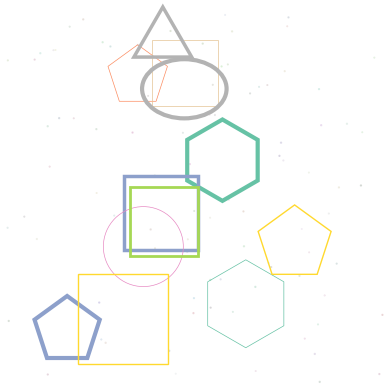[{"shape": "hexagon", "thickness": 0.5, "radius": 0.57, "center": [0.638, 0.211]}, {"shape": "hexagon", "thickness": 3, "radius": 0.53, "center": [0.578, 0.584]}, {"shape": "pentagon", "thickness": 0.5, "radius": 0.41, "center": [0.358, 0.803]}, {"shape": "pentagon", "thickness": 3, "radius": 0.45, "center": [0.174, 0.142]}, {"shape": "square", "thickness": 2.5, "radius": 0.48, "center": [0.417, 0.446]}, {"shape": "circle", "thickness": 0.5, "radius": 0.52, "center": [0.372, 0.359]}, {"shape": "square", "thickness": 2, "radius": 0.45, "center": [0.426, 0.424]}, {"shape": "pentagon", "thickness": 1, "radius": 0.5, "center": [0.765, 0.368]}, {"shape": "square", "thickness": 1, "radius": 0.58, "center": [0.32, 0.171]}, {"shape": "square", "thickness": 0.5, "radius": 0.42, "center": [0.481, 0.811]}, {"shape": "triangle", "thickness": 2.5, "radius": 0.43, "center": [0.423, 0.895]}, {"shape": "oval", "thickness": 3, "radius": 0.55, "center": [0.479, 0.769]}]